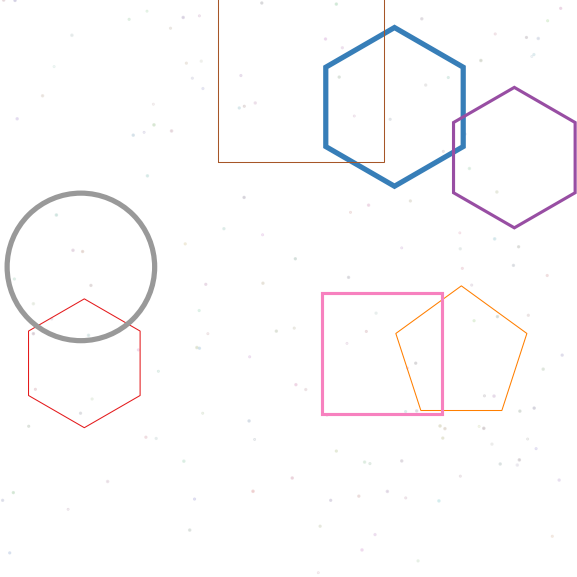[{"shape": "hexagon", "thickness": 0.5, "radius": 0.56, "center": [0.146, 0.37]}, {"shape": "hexagon", "thickness": 2.5, "radius": 0.69, "center": [0.683, 0.814]}, {"shape": "hexagon", "thickness": 1.5, "radius": 0.61, "center": [0.891, 0.726]}, {"shape": "pentagon", "thickness": 0.5, "radius": 0.6, "center": [0.799, 0.385]}, {"shape": "square", "thickness": 0.5, "radius": 0.72, "center": [0.522, 0.863]}, {"shape": "square", "thickness": 1.5, "radius": 0.52, "center": [0.661, 0.387]}, {"shape": "circle", "thickness": 2.5, "radius": 0.64, "center": [0.14, 0.537]}]